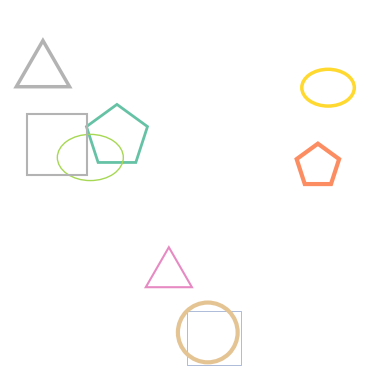[{"shape": "pentagon", "thickness": 2, "radius": 0.42, "center": [0.304, 0.645]}, {"shape": "pentagon", "thickness": 3, "radius": 0.29, "center": [0.826, 0.569]}, {"shape": "square", "thickness": 0.5, "radius": 0.35, "center": [0.557, 0.122]}, {"shape": "triangle", "thickness": 1.5, "radius": 0.35, "center": [0.439, 0.289]}, {"shape": "oval", "thickness": 1, "radius": 0.43, "center": [0.235, 0.591]}, {"shape": "oval", "thickness": 2.5, "radius": 0.34, "center": [0.852, 0.772]}, {"shape": "circle", "thickness": 3, "radius": 0.39, "center": [0.54, 0.137]}, {"shape": "triangle", "thickness": 2.5, "radius": 0.4, "center": [0.111, 0.815]}, {"shape": "square", "thickness": 1.5, "radius": 0.39, "center": [0.148, 0.625]}]